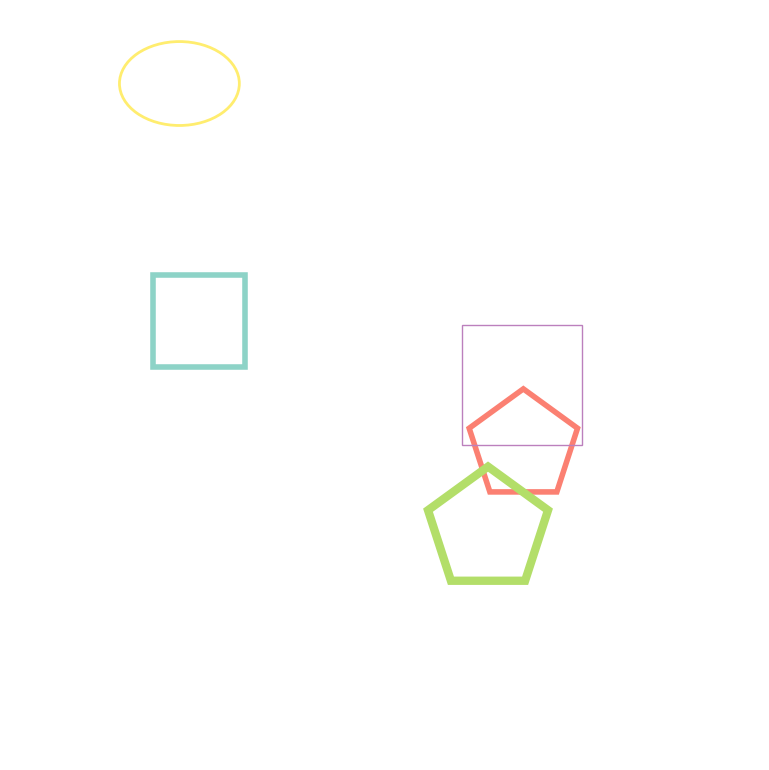[{"shape": "square", "thickness": 2, "radius": 0.3, "center": [0.258, 0.583]}, {"shape": "pentagon", "thickness": 2, "radius": 0.37, "center": [0.68, 0.421]}, {"shape": "pentagon", "thickness": 3, "radius": 0.41, "center": [0.634, 0.312]}, {"shape": "square", "thickness": 0.5, "radius": 0.39, "center": [0.678, 0.501]}, {"shape": "oval", "thickness": 1, "radius": 0.39, "center": [0.233, 0.892]}]